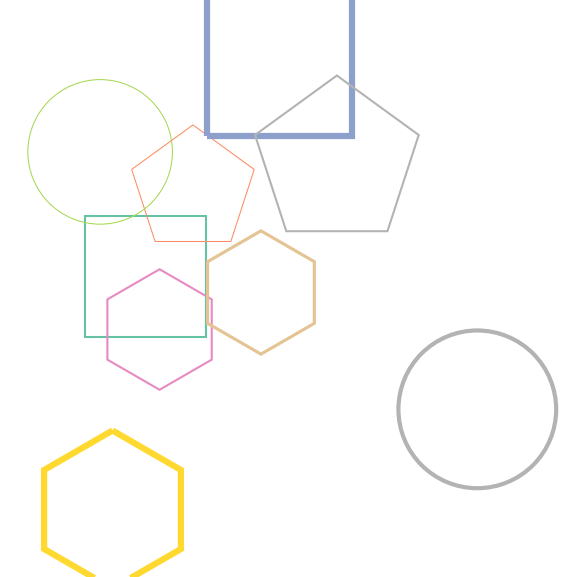[{"shape": "square", "thickness": 1, "radius": 0.53, "center": [0.252, 0.521]}, {"shape": "pentagon", "thickness": 0.5, "radius": 0.56, "center": [0.334, 0.671]}, {"shape": "square", "thickness": 3, "radius": 0.63, "center": [0.484, 0.89]}, {"shape": "hexagon", "thickness": 1, "radius": 0.52, "center": [0.276, 0.429]}, {"shape": "circle", "thickness": 0.5, "radius": 0.63, "center": [0.173, 0.736]}, {"shape": "hexagon", "thickness": 3, "radius": 0.68, "center": [0.195, 0.117]}, {"shape": "hexagon", "thickness": 1.5, "radius": 0.53, "center": [0.452, 0.493]}, {"shape": "circle", "thickness": 2, "radius": 0.68, "center": [0.826, 0.29]}, {"shape": "pentagon", "thickness": 1, "radius": 0.75, "center": [0.583, 0.719]}]